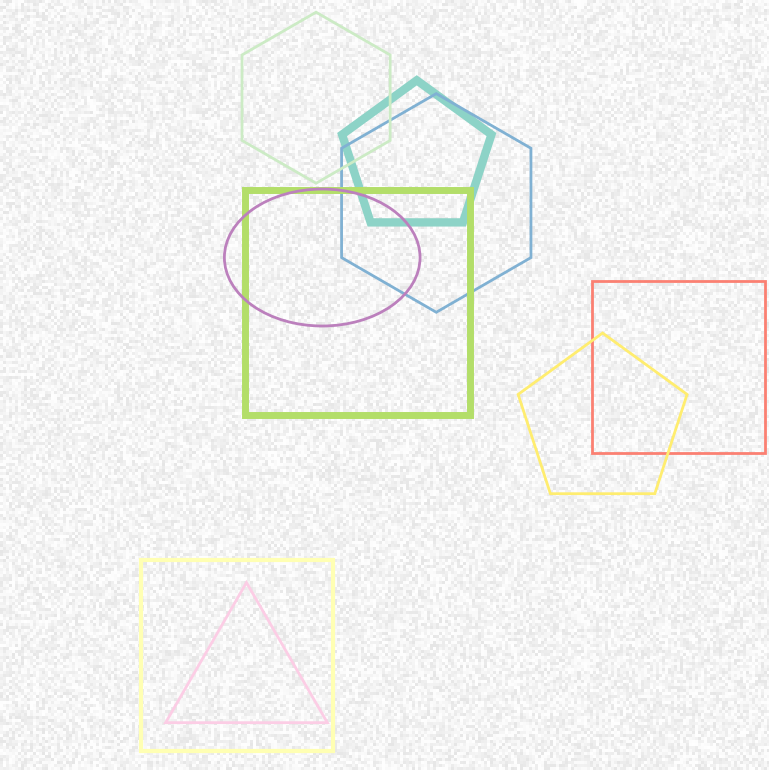[{"shape": "pentagon", "thickness": 3, "radius": 0.51, "center": [0.541, 0.794]}, {"shape": "square", "thickness": 1.5, "radius": 0.62, "center": [0.308, 0.149]}, {"shape": "square", "thickness": 1, "radius": 0.56, "center": [0.881, 0.523]}, {"shape": "hexagon", "thickness": 1, "radius": 0.71, "center": [0.567, 0.736]}, {"shape": "square", "thickness": 2.5, "radius": 0.73, "center": [0.464, 0.607]}, {"shape": "triangle", "thickness": 1, "radius": 0.61, "center": [0.32, 0.122]}, {"shape": "oval", "thickness": 1, "radius": 0.64, "center": [0.418, 0.666]}, {"shape": "hexagon", "thickness": 1, "radius": 0.56, "center": [0.41, 0.873]}, {"shape": "pentagon", "thickness": 1, "radius": 0.58, "center": [0.783, 0.452]}]